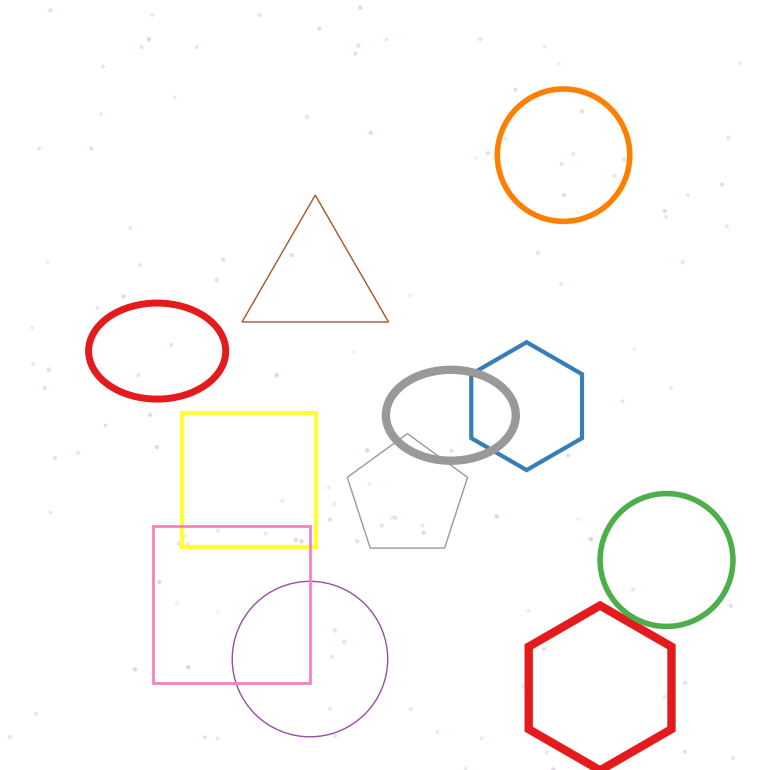[{"shape": "hexagon", "thickness": 3, "radius": 0.54, "center": [0.779, 0.107]}, {"shape": "oval", "thickness": 2.5, "radius": 0.45, "center": [0.204, 0.544]}, {"shape": "hexagon", "thickness": 1.5, "radius": 0.42, "center": [0.684, 0.473]}, {"shape": "circle", "thickness": 2, "radius": 0.43, "center": [0.866, 0.273]}, {"shape": "circle", "thickness": 0.5, "radius": 0.5, "center": [0.403, 0.144]}, {"shape": "circle", "thickness": 2, "radius": 0.43, "center": [0.732, 0.798]}, {"shape": "square", "thickness": 1.5, "radius": 0.44, "center": [0.323, 0.376]}, {"shape": "triangle", "thickness": 0.5, "radius": 0.55, "center": [0.409, 0.637]}, {"shape": "square", "thickness": 1, "radius": 0.51, "center": [0.3, 0.215]}, {"shape": "oval", "thickness": 3, "radius": 0.42, "center": [0.586, 0.461]}, {"shape": "pentagon", "thickness": 0.5, "radius": 0.41, "center": [0.529, 0.355]}]